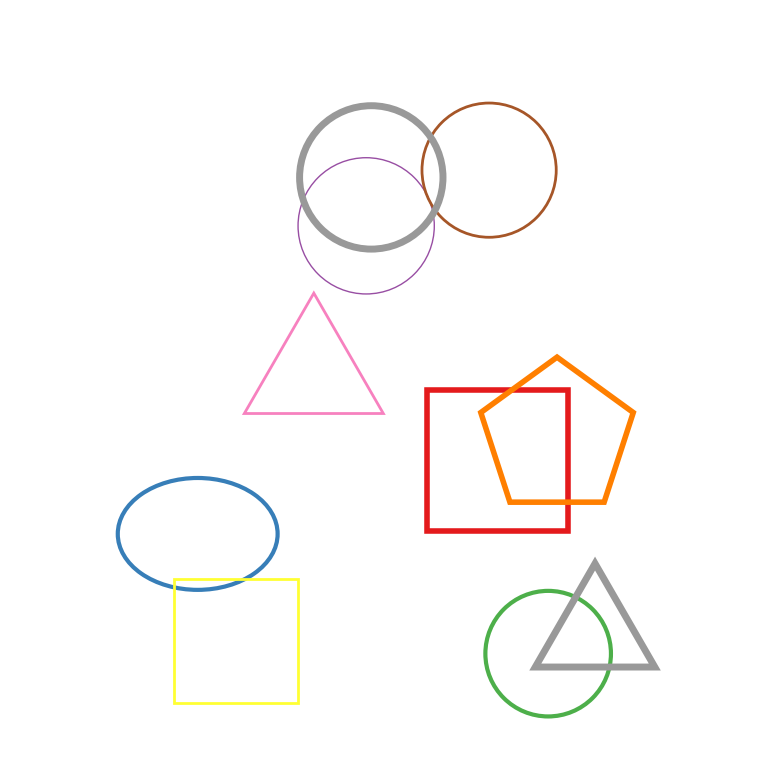[{"shape": "square", "thickness": 2, "radius": 0.46, "center": [0.646, 0.402]}, {"shape": "oval", "thickness": 1.5, "radius": 0.52, "center": [0.257, 0.307]}, {"shape": "circle", "thickness": 1.5, "radius": 0.41, "center": [0.712, 0.151]}, {"shape": "circle", "thickness": 0.5, "radius": 0.44, "center": [0.476, 0.707]}, {"shape": "pentagon", "thickness": 2, "radius": 0.52, "center": [0.723, 0.432]}, {"shape": "square", "thickness": 1, "radius": 0.4, "center": [0.307, 0.168]}, {"shape": "circle", "thickness": 1, "radius": 0.44, "center": [0.635, 0.779]}, {"shape": "triangle", "thickness": 1, "radius": 0.52, "center": [0.408, 0.515]}, {"shape": "circle", "thickness": 2.5, "radius": 0.47, "center": [0.482, 0.77]}, {"shape": "triangle", "thickness": 2.5, "radius": 0.45, "center": [0.773, 0.179]}]